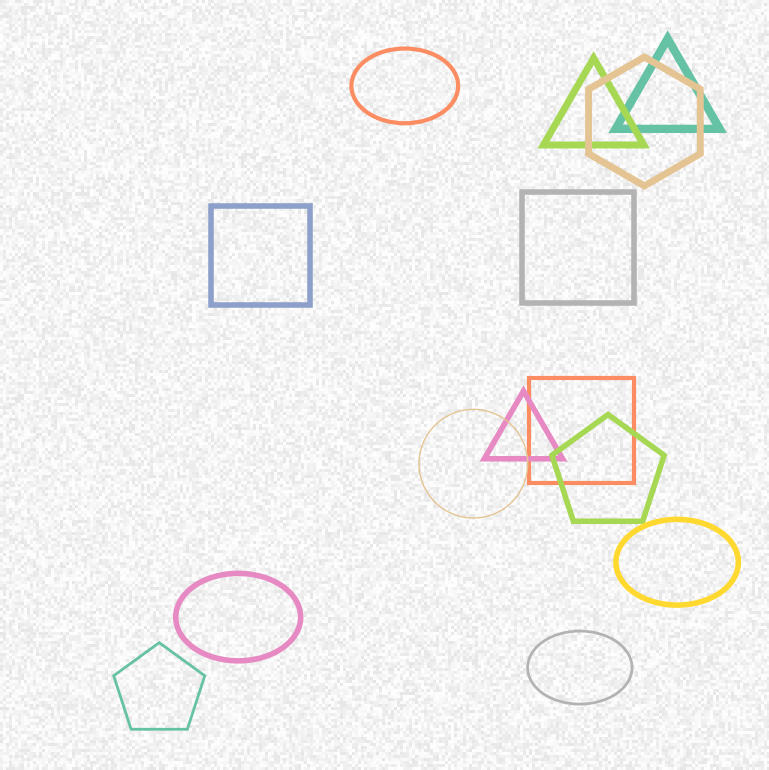[{"shape": "pentagon", "thickness": 1, "radius": 0.31, "center": [0.207, 0.103]}, {"shape": "triangle", "thickness": 3, "radius": 0.39, "center": [0.867, 0.872]}, {"shape": "square", "thickness": 1.5, "radius": 0.34, "center": [0.755, 0.441]}, {"shape": "oval", "thickness": 1.5, "radius": 0.35, "center": [0.526, 0.888]}, {"shape": "square", "thickness": 2, "radius": 0.32, "center": [0.339, 0.668]}, {"shape": "oval", "thickness": 2, "radius": 0.41, "center": [0.309, 0.199]}, {"shape": "triangle", "thickness": 2, "radius": 0.29, "center": [0.68, 0.434]}, {"shape": "pentagon", "thickness": 2, "radius": 0.38, "center": [0.79, 0.385]}, {"shape": "triangle", "thickness": 2.5, "radius": 0.38, "center": [0.771, 0.849]}, {"shape": "oval", "thickness": 2, "radius": 0.4, "center": [0.879, 0.27]}, {"shape": "hexagon", "thickness": 2.5, "radius": 0.42, "center": [0.837, 0.842]}, {"shape": "circle", "thickness": 0.5, "radius": 0.35, "center": [0.615, 0.398]}, {"shape": "oval", "thickness": 1, "radius": 0.34, "center": [0.753, 0.133]}, {"shape": "square", "thickness": 2, "radius": 0.36, "center": [0.75, 0.679]}]